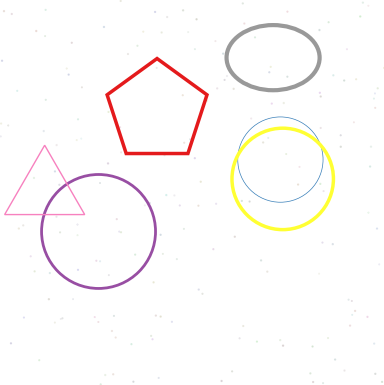[{"shape": "pentagon", "thickness": 2.5, "radius": 0.68, "center": [0.408, 0.712]}, {"shape": "circle", "thickness": 0.5, "radius": 0.55, "center": [0.728, 0.586]}, {"shape": "circle", "thickness": 2, "radius": 0.74, "center": [0.256, 0.399]}, {"shape": "circle", "thickness": 2.5, "radius": 0.66, "center": [0.734, 0.535]}, {"shape": "triangle", "thickness": 1, "radius": 0.6, "center": [0.116, 0.503]}, {"shape": "oval", "thickness": 3, "radius": 0.6, "center": [0.709, 0.85]}]